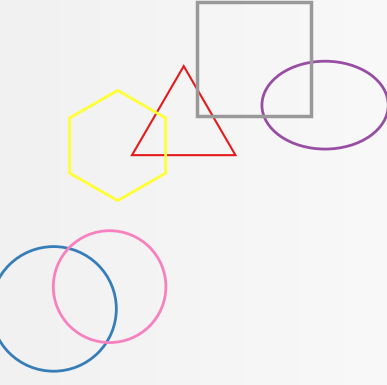[{"shape": "triangle", "thickness": 1.5, "radius": 0.77, "center": [0.474, 0.674]}, {"shape": "circle", "thickness": 2, "radius": 0.81, "center": [0.138, 0.198]}, {"shape": "oval", "thickness": 2, "radius": 0.82, "center": [0.839, 0.727]}, {"shape": "hexagon", "thickness": 2, "radius": 0.72, "center": [0.304, 0.622]}, {"shape": "circle", "thickness": 2, "radius": 0.73, "center": [0.283, 0.255]}, {"shape": "square", "thickness": 2.5, "radius": 0.74, "center": [0.656, 0.846]}]